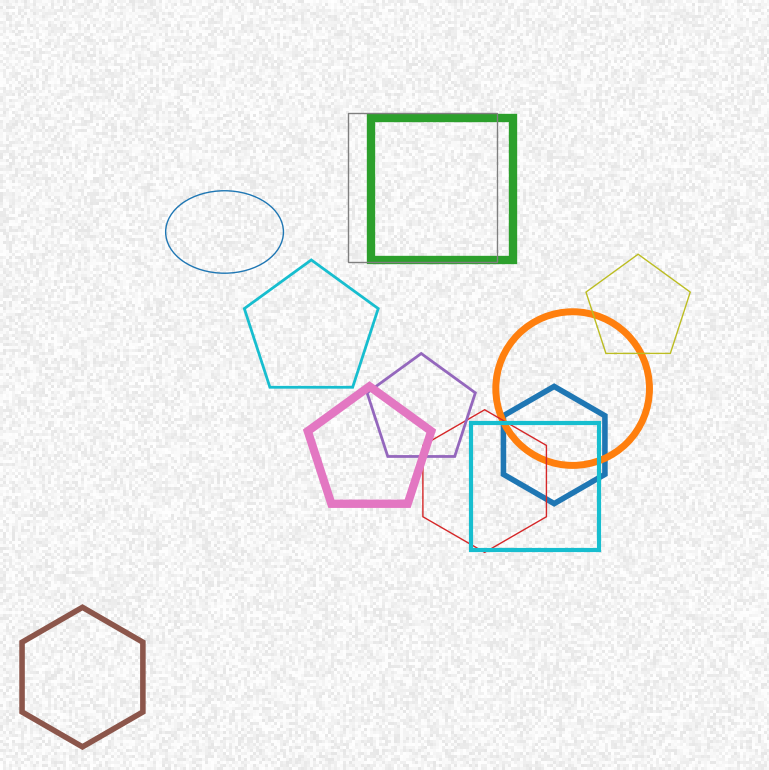[{"shape": "oval", "thickness": 0.5, "radius": 0.38, "center": [0.292, 0.699]}, {"shape": "hexagon", "thickness": 2, "radius": 0.38, "center": [0.72, 0.422]}, {"shape": "circle", "thickness": 2.5, "radius": 0.5, "center": [0.744, 0.495]}, {"shape": "square", "thickness": 3, "radius": 0.46, "center": [0.574, 0.755]}, {"shape": "hexagon", "thickness": 0.5, "radius": 0.46, "center": [0.629, 0.375]}, {"shape": "pentagon", "thickness": 1, "radius": 0.37, "center": [0.547, 0.467]}, {"shape": "hexagon", "thickness": 2, "radius": 0.45, "center": [0.107, 0.121]}, {"shape": "pentagon", "thickness": 3, "radius": 0.42, "center": [0.48, 0.414]}, {"shape": "square", "thickness": 0.5, "radius": 0.48, "center": [0.548, 0.757]}, {"shape": "pentagon", "thickness": 0.5, "radius": 0.36, "center": [0.829, 0.599]}, {"shape": "square", "thickness": 1.5, "radius": 0.41, "center": [0.695, 0.368]}, {"shape": "pentagon", "thickness": 1, "radius": 0.46, "center": [0.404, 0.571]}]